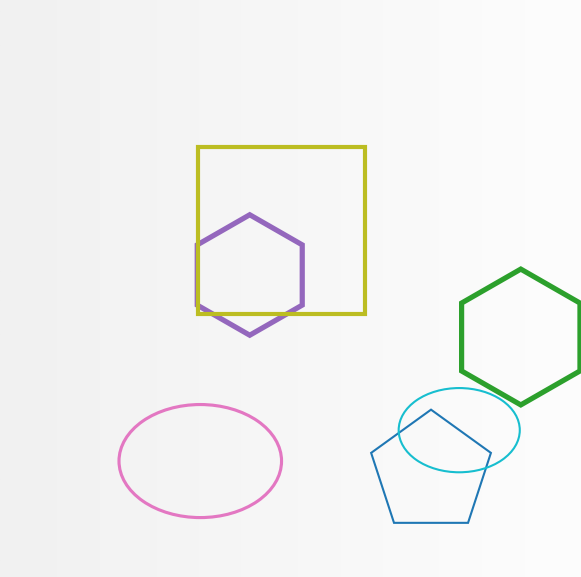[{"shape": "pentagon", "thickness": 1, "radius": 0.54, "center": [0.742, 0.181]}, {"shape": "hexagon", "thickness": 2.5, "radius": 0.59, "center": [0.896, 0.416]}, {"shape": "hexagon", "thickness": 2.5, "radius": 0.52, "center": [0.43, 0.523]}, {"shape": "oval", "thickness": 1.5, "radius": 0.7, "center": [0.345, 0.201]}, {"shape": "square", "thickness": 2, "radius": 0.72, "center": [0.484, 0.6]}, {"shape": "oval", "thickness": 1, "radius": 0.52, "center": [0.79, 0.254]}]